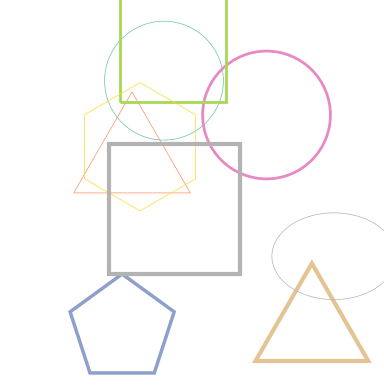[{"shape": "circle", "thickness": 0.5, "radius": 0.77, "center": [0.426, 0.791]}, {"shape": "triangle", "thickness": 0.5, "radius": 0.87, "center": [0.343, 0.586]}, {"shape": "pentagon", "thickness": 2.5, "radius": 0.71, "center": [0.317, 0.146]}, {"shape": "circle", "thickness": 2, "radius": 0.83, "center": [0.692, 0.701]}, {"shape": "square", "thickness": 2, "radius": 0.69, "center": [0.45, 0.874]}, {"shape": "hexagon", "thickness": 0.5, "radius": 0.83, "center": [0.364, 0.619]}, {"shape": "triangle", "thickness": 3, "radius": 0.84, "center": [0.81, 0.147]}, {"shape": "oval", "thickness": 0.5, "radius": 0.8, "center": [0.867, 0.335]}, {"shape": "square", "thickness": 3, "radius": 0.85, "center": [0.454, 0.457]}]